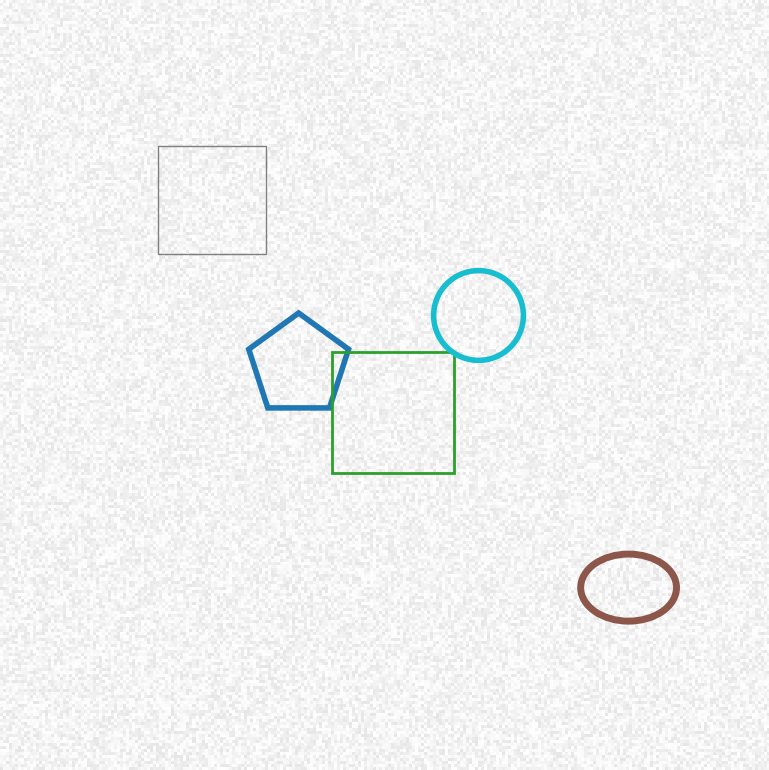[{"shape": "pentagon", "thickness": 2, "radius": 0.34, "center": [0.388, 0.525]}, {"shape": "square", "thickness": 1, "radius": 0.4, "center": [0.511, 0.464]}, {"shape": "oval", "thickness": 2.5, "radius": 0.31, "center": [0.816, 0.237]}, {"shape": "square", "thickness": 0.5, "radius": 0.35, "center": [0.275, 0.741]}, {"shape": "circle", "thickness": 2, "radius": 0.29, "center": [0.621, 0.59]}]